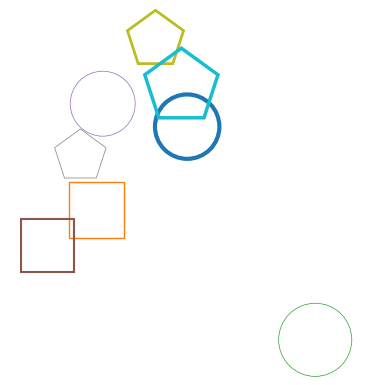[{"shape": "circle", "thickness": 3, "radius": 0.42, "center": [0.486, 0.671]}, {"shape": "square", "thickness": 1, "radius": 0.36, "center": [0.252, 0.455]}, {"shape": "circle", "thickness": 0.5, "radius": 0.47, "center": [0.819, 0.117]}, {"shape": "circle", "thickness": 0.5, "radius": 0.42, "center": [0.267, 0.731]}, {"shape": "square", "thickness": 1.5, "radius": 0.34, "center": [0.122, 0.363]}, {"shape": "pentagon", "thickness": 0.5, "radius": 0.35, "center": [0.209, 0.594]}, {"shape": "pentagon", "thickness": 2, "radius": 0.38, "center": [0.404, 0.897]}, {"shape": "pentagon", "thickness": 2.5, "radius": 0.5, "center": [0.471, 0.775]}]